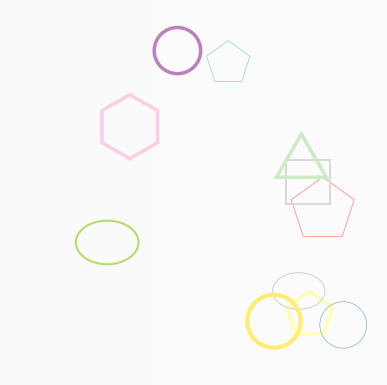[{"shape": "pentagon", "thickness": 0.5, "radius": 0.29, "center": [0.589, 0.836]}, {"shape": "pentagon", "thickness": 2.5, "radius": 0.31, "center": [0.799, 0.182]}, {"shape": "oval", "thickness": 0.5, "radius": 0.34, "center": [0.771, 0.244]}, {"shape": "pentagon", "thickness": 0.5, "radius": 0.43, "center": [0.833, 0.455]}, {"shape": "circle", "thickness": 0.5, "radius": 0.3, "center": [0.886, 0.156]}, {"shape": "oval", "thickness": 1.5, "radius": 0.4, "center": [0.277, 0.37]}, {"shape": "hexagon", "thickness": 2.5, "radius": 0.42, "center": [0.335, 0.671]}, {"shape": "square", "thickness": 1.5, "radius": 0.29, "center": [0.795, 0.527]}, {"shape": "circle", "thickness": 2.5, "radius": 0.3, "center": [0.458, 0.869]}, {"shape": "triangle", "thickness": 2.5, "radius": 0.37, "center": [0.778, 0.577]}, {"shape": "circle", "thickness": 3, "radius": 0.34, "center": [0.707, 0.166]}]